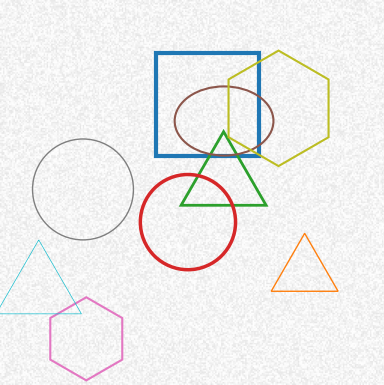[{"shape": "square", "thickness": 3, "radius": 0.67, "center": [0.538, 0.729]}, {"shape": "triangle", "thickness": 1, "radius": 0.5, "center": [0.791, 0.294]}, {"shape": "triangle", "thickness": 2, "radius": 0.64, "center": [0.581, 0.531]}, {"shape": "circle", "thickness": 2.5, "radius": 0.62, "center": [0.488, 0.423]}, {"shape": "oval", "thickness": 1.5, "radius": 0.64, "center": [0.582, 0.686]}, {"shape": "hexagon", "thickness": 1.5, "radius": 0.54, "center": [0.224, 0.12]}, {"shape": "circle", "thickness": 1, "radius": 0.66, "center": [0.216, 0.508]}, {"shape": "hexagon", "thickness": 1.5, "radius": 0.75, "center": [0.723, 0.719]}, {"shape": "triangle", "thickness": 0.5, "radius": 0.64, "center": [0.101, 0.249]}]